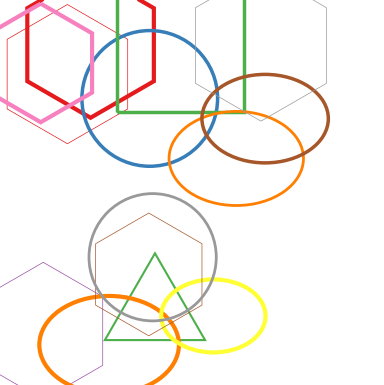[{"shape": "hexagon", "thickness": 0.5, "radius": 0.9, "center": [0.175, 0.807]}, {"shape": "hexagon", "thickness": 3, "radius": 0.95, "center": [0.235, 0.884]}, {"shape": "circle", "thickness": 2.5, "radius": 0.88, "center": [0.389, 0.744]}, {"shape": "square", "thickness": 2.5, "radius": 0.82, "center": [0.469, 0.875]}, {"shape": "triangle", "thickness": 1.5, "radius": 0.75, "center": [0.403, 0.192]}, {"shape": "hexagon", "thickness": 0.5, "radius": 0.89, "center": [0.112, 0.14]}, {"shape": "oval", "thickness": 3, "radius": 0.91, "center": [0.283, 0.104]}, {"shape": "oval", "thickness": 2, "radius": 0.87, "center": [0.614, 0.588]}, {"shape": "oval", "thickness": 3, "radius": 0.68, "center": [0.554, 0.179]}, {"shape": "hexagon", "thickness": 0.5, "radius": 0.8, "center": [0.386, 0.287]}, {"shape": "oval", "thickness": 2.5, "radius": 0.82, "center": [0.689, 0.692]}, {"shape": "hexagon", "thickness": 3, "radius": 0.77, "center": [0.106, 0.837]}, {"shape": "hexagon", "thickness": 0.5, "radius": 0.98, "center": [0.678, 0.882]}, {"shape": "circle", "thickness": 2, "radius": 0.83, "center": [0.396, 0.332]}]